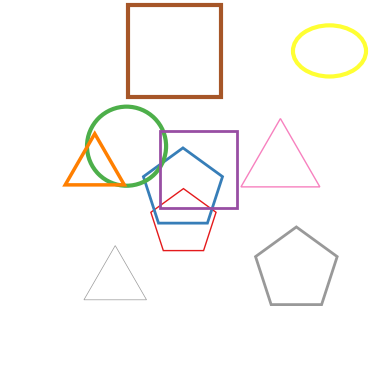[{"shape": "pentagon", "thickness": 1, "radius": 0.44, "center": [0.477, 0.421]}, {"shape": "pentagon", "thickness": 2, "radius": 0.54, "center": [0.475, 0.508]}, {"shape": "circle", "thickness": 3, "radius": 0.51, "center": [0.329, 0.62]}, {"shape": "square", "thickness": 2, "radius": 0.5, "center": [0.516, 0.559]}, {"shape": "triangle", "thickness": 2.5, "radius": 0.44, "center": [0.246, 0.564]}, {"shape": "oval", "thickness": 3, "radius": 0.47, "center": [0.856, 0.868]}, {"shape": "square", "thickness": 3, "radius": 0.6, "center": [0.453, 0.868]}, {"shape": "triangle", "thickness": 1, "radius": 0.59, "center": [0.728, 0.574]}, {"shape": "triangle", "thickness": 0.5, "radius": 0.47, "center": [0.299, 0.268]}, {"shape": "pentagon", "thickness": 2, "radius": 0.56, "center": [0.77, 0.299]}]